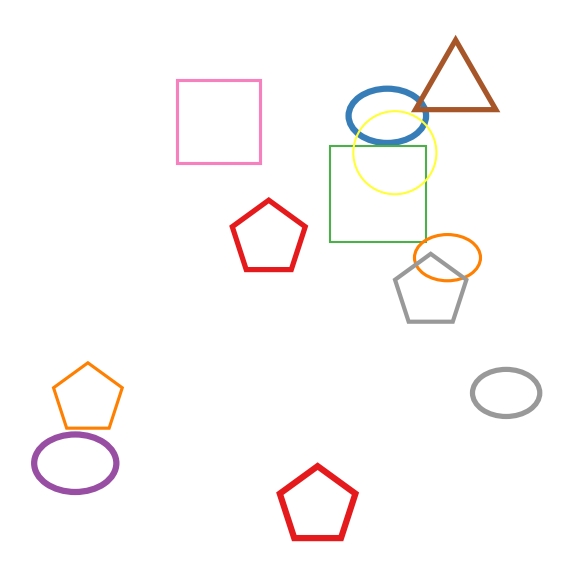[{"shape": "pentagon", "thickness": 2.5, "radius": 0.33, "center": [0.465, 0.586]}, {"shape": "pentagon", "thickness": 3, "radius": 0.34, "center": [0.55, 0.123]}, {"shape": "oval", "thickness": 3, "radius": 0.34, "center": [0.671, 0.799]}, {"shape": "square", "thickness": 1, "radius": 0.41, "center": [0.655, 0.664]}, {"shape": "oval", "thickness": 3, "radius": 0.36, "center": [0.13, 0.197]}, {"shape": "oval", "thickness": 1.5, "radius": 0.29, "center": [0.775, 0.553]}, {"shape": "pentagon", "thickness": 1.5, "radius": 0.31, "center": [0.152, 0.308]}, {"shape": "circle", "thickness": 1, "radius": 0.36, "center": [0.684, 0.735]}, {"shape": "triangle", "thickness": 2.5, "radius": 0.4, "center": [0.789, 0.849]}, {"shape": "square", "thickness": 1.5, "radius": 0.36, "center": [0.378, 0.788]}, {"shape": "pentagon", "thickness": 2, "radius": 0.32, "center": [0.746, 0.495]}, {"shape": "oval", "thickness": 2.5, "radius": 0.29, "center": [0.876, 0.319]}]